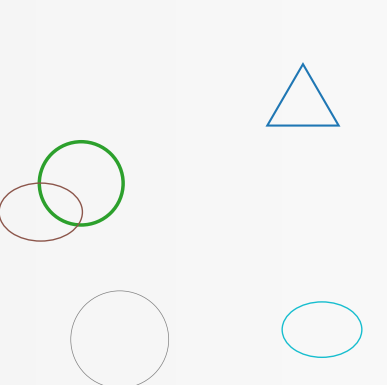[{"shape": "triangle", "thickness": 1.5, "radius": 0.53, "center": [0.782, 0.727]}, {"shape": "circle", "thickness": 2.5, "radius": 0.54, "center": [0.21, 0.524]}, {"shape": "oval", "thickness": 1, "radius": 0.54, "center": [0.105, 0.449]}, {"shape": "circle", "thickness": 0.5, "radius": 0.63, "center": [0.309, 0.118]}, {"shape": "oval", "thickness": 1, "radius": 0.51, "center": [0.831, 0.144]}]